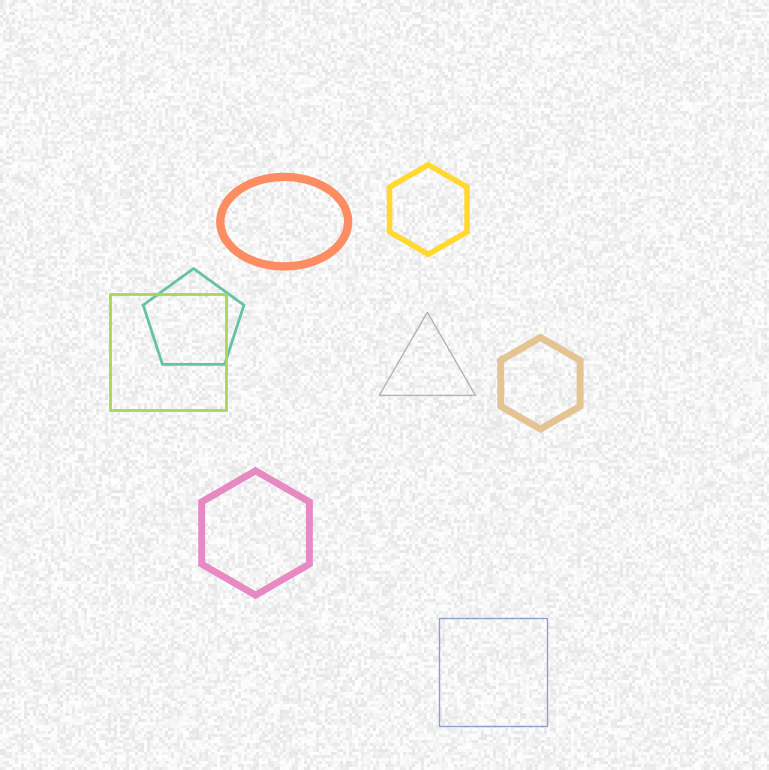[{"shape": "pentagon", "thickness": 1, "radius": 0.34, "center": [0.251, 0.582]}, {"shape": "oval", "thickness": 3, "radius": 0.42, "center": [0.369, 0.712]}, {"shape": "square", "thickness": 0.5, "radius": 0.35, "center": [0.64, 0.127]}, {"shape": "hexagon", "thickness": 2.5, "radius": 0.4, "center": [0.332, 0.308]}, {"shape": "square", "thickness": 1, "radius": 0.38, "center": [0.219, 0.542]}, {"shape": "hexagon", "thickness": 2, "radius": 0.29, "center": [0.556, 0.728]}, {"shape": "hexagon", "thickness": 2.5, "radius": 0.3, "center": [0.702, 0.502]}, {"shape": "triangle", "thickness": 0.5, "radius": 0.36, "center": [0.555, 0.523]}]